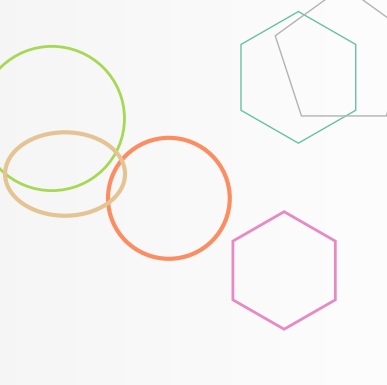[{"shape": "hexagon", "thickness": 1, "radius": 0.85, "center": [0.77, 0.799]}, {"shape": "circle", "thickness": 3, "radius": 0.79, "center": [0.436, 0.485]}, {"shape": "hexagon", "thickness": 2, "radius": 0.76, "center": [0.733, 0.298]}, {"shape": "circle", "thickness": 2, "radius": 0.94, "center": [0.134, 0.692]}, {"shape": "oval", "thickness": 3, "radius": 0.77, "center": [0.168, 0.548]}, {"shape": "pentagon", "thickness": 1, "radius": 0.93, "center": [0.887, 0.85]}]